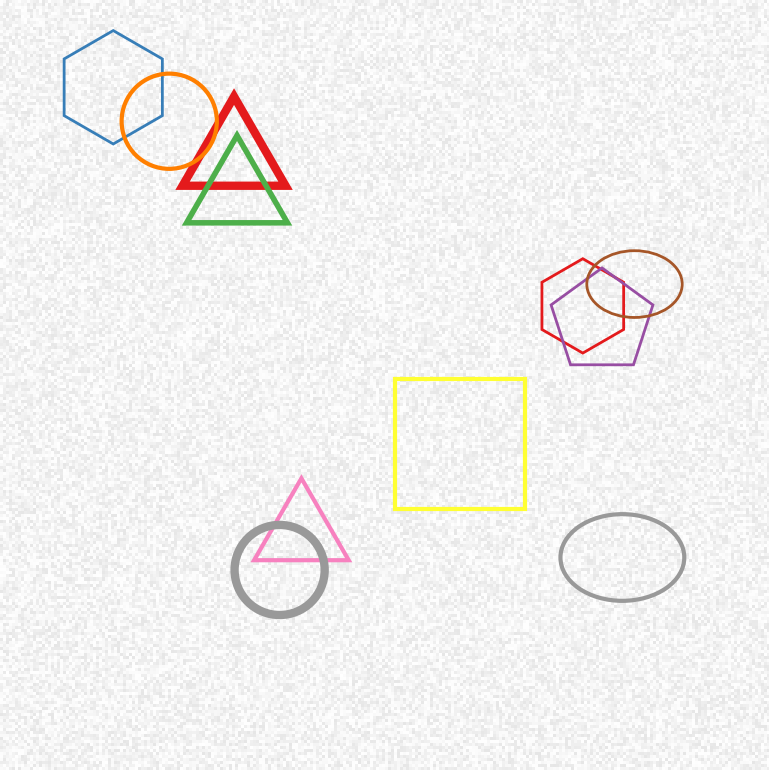[{"shape": "hexagon", "thickness": 1, "radius": 0.31, "center": [0.757, 0.603]}, {"shape": "triangle", "thickness": 3, "radius": 0.39, "center": [0.304, 0.797]}, {"shape": "hexagon", "thickness": 1, "radius": 0.37, "center": [0.147, 0.887]}, {"shape": "triangle", "thickness": 2, "radius": 0.38, "center": [0.308, 0.748]}, {"shape": "pentagon", "thickness": 1, "radius": 0.35, "center": [0.782, 0.582]}, {"shape": "circle", "thickness": 1.5, "radius": 0.31, "center": [0.22, 0.843]}, {"shape": "square", "thickness": 1.5, "radius": 0.42, "center": [0.597, 0.423]}, {"shape": "oval", "thickness": 1, "radius": 0.31, "center": [0.824, 0.631]}, {"shape": "triangle", "thickness": 1.5, "radius": 0.35, "center": [0.391, 0.308]}, {"shape": "oval", "thickness": 1.5, "radius": 0.4, "center": [0.808, 0.276]}, {"shape": "circle", "thickness": 3, "radius": 0.29, "center": [0.363, 0.26]}]